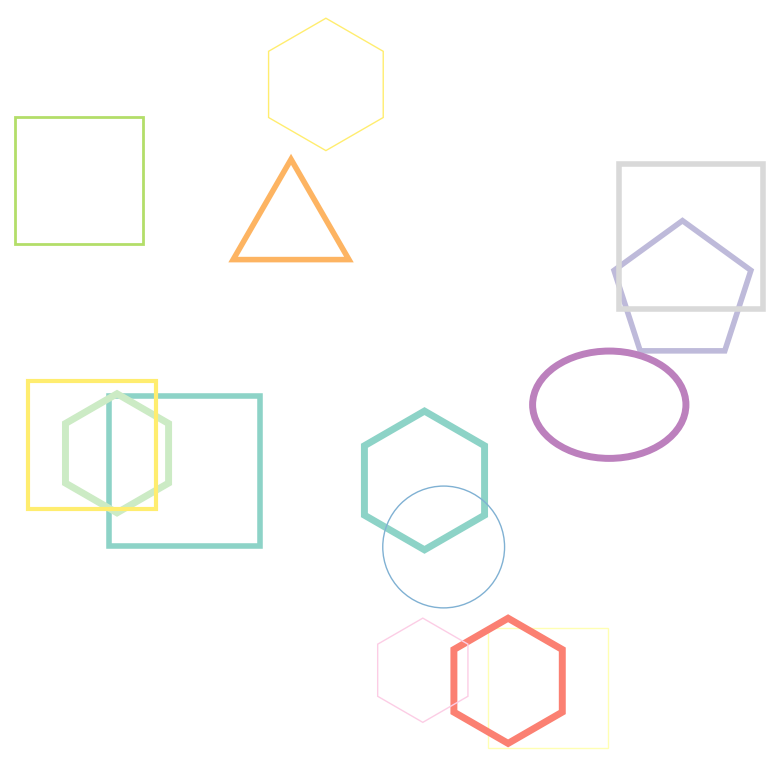[{"shape": "hexagon", "thickness": 2.5, "radius": 0.45, "center": [0.551, 0.376]}, {"shape": "square", "thickness": 2, "radius": 0.49, "center": [0.24, 0.388]}, {"shape": "square", "thickness": 0.5, "radius": 0.39, "center": [0.711, 0.107]}, {"shape": "pentagon", "thickness": 2, "radius": 0.47, "center": [0.886, 0.62]}, {"shape": "hexagon", "thickness": 2.5, "radius": 0.41, "center": [0.66, 0.116]}, {"shape": "circle", "thickness": 0.5, "radius": 0.4, "center": [0.576, 0.29]}, {"shape": "triangle", "thickness": 2, "radius": 0.43, "center": [0.378, 0.706]}, {"shape": "square", "thickness": 1, "radius": 0.41, "center": [0.102, 0.765]}, {"shape": "hexagon", "thickness": 0.5, "radius": 0.34, "center": [0.549, 0.13]}, {"shape": "square", "thickness": 2, "radius": 0.47, "center": [0.897, 0.693]}, {"shape": "oval", "thickness": 2.5, "radius": 0.5, "center": [0.791, 0.474]}, {"shape": "hexagon", "thickness": 2.5, "radius": 0.39, "center": [0.152, 0.411]}, {"shape": "square", "thickness": 1.5, "radius": 0.42, "center": [0.119, 0.422]}, {"shape": "hexagon", "thickness": 0.5, "radius": 0.43, "center": [0.423, 0.89]}]